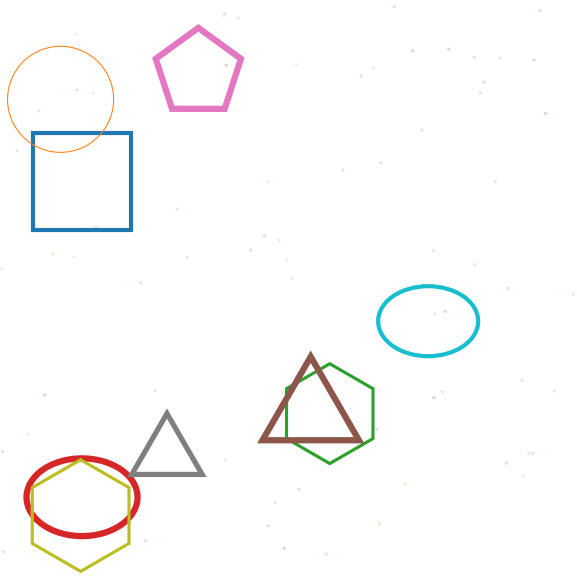[{"shape": "square", "thickness": 2, "radius": 0.42, "center": [0.142, 0.684]}, {"shape": "circle", "thickness": 0.5, "radius": 0.46, "center": [0.105, 0.827]}, {"shape": "hexagon", "thickness": 1.5, "radius": 0.43, "center": [0.571, 0.283]}, {"shape": "oval", "thickness": 3, "radius": 0.48, "center": [0.142, 0.138]}, {"shape": "triangle", "thickness": 3, "radius": 0.48, "center": [0.538, 0.285]}, {"shape": "pentagon", "thickness": 3, "radius": 0.39, "center": [0.343, 0.873]}, {"shape": "triangle", "thickness": 2.5, "radius": 0.35, "center": [0.289, 0.213]}, {"shape": "hexagon", "thickness": 1.5, "radius": 0.48, "center": [0.14, 0.106]}, {"shape": "oval", "thickness": 2, "radius": 0.43, "center": [0.741, 0.443]}]